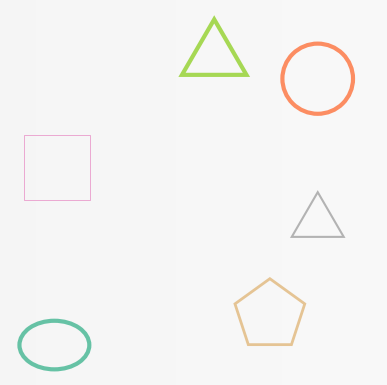[{"shape": "oval", "thickness": 3, "radius": 0.45, "center": [0.14, 0.104]}, {"shape": "circle", "thickness": 3, "radius": 0.46, "center": [0.82, 0.796]}, {"shape": "square", "thickness": 0.5, "radius": 0.42, "center": [0.147, 0.564]}, {"shape": "triangle", "thickness": 3, "radius": 0.48, "center": [0.553, 0.854]}, {"shape": "pentagon", "thickness": 2, "radius": 0.47, "center": [0.696, 0.181]}, {"shape": "triangle", "thickness": 1.5, "radius": 0.39, "center": [0.82, 0.423]}]